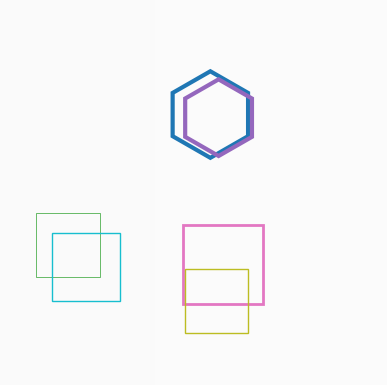[{"shape": "hexagon", "thickness": 3, "radius": 0.56, "center": [0.543, 0.702]}, {"shape": "square", "thickness": 0.5, "radius": 0.41, "center": [0.176, 0.363]}, {"shape": "hexagon", "thickness": 3, "radius": 0.5, "center": [0.564, 0.694]}, {"shape": "square", "thickness": 2, "radius": 0.51, "center": [0.576, 0.313]}, {"shape": "square", "thickness": 1, "radius": 0.41, "center": [0.559, 0.218]}, {"shape": "square", "thickness": 1, "radius": 0.44, "center": [0.221, 0.306]}]